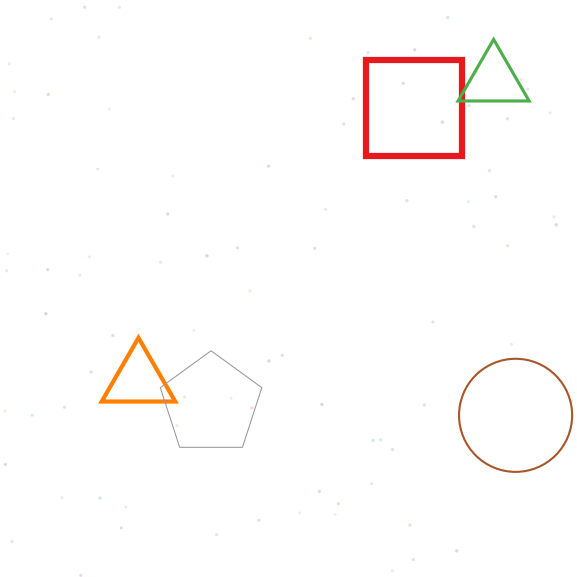[{"shape": "square", "thickness": 3, "radius": 0.41, "center": [0.717, 0.812]}, {"shape": "triangle", "thickness": 1.5, "radius": 0.36, "center": [0.855, 0.86]}, {"shape": "triangle", "thickness": 2, "radius": 0.37, "center": [0.24, 0.341]}, {"shape": "circle", "thickness": 1, "radius": 0.49, "center": [0.893, 0.28]}, {"shape": "pentagon", "thickness": 0.5, "radius": 0.46, "center": [0.365, 0.299]}]